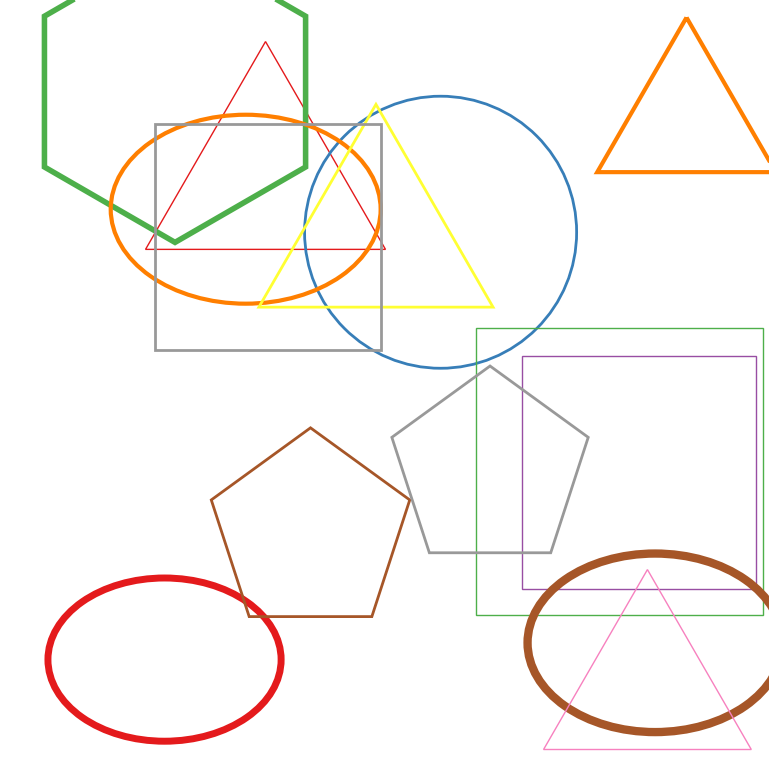[{"shape": "triangle", "thickness": 0.5, "radius": 0.9, "center": [0.345, 0.766]}, {"shape": "oval", "thickness": 2.5, "radius": 0.76, "center": [0.214, 0.143]}, {"shape": "circle", "thickness": 1, "radius": 0.88, "center": [0.572, 0.698]}, {"shape": "hexagon", "thickness": 2, "radius": 0.98, "center": [0.227, 0.881]}, {"shape": "square", "thickness": 0.5, "radius": 0.93, "center": [0.804, 0.388]}, {"shape": "square", "thickness": 0.5, "radius": 0.76, "center": [0.83, 0.386]}, {"shape": "oval", "thickness": 1.5, "radius": 0.88, "center": [0.319, 0.728]}, {"shape": "triangle", "thickness": 1.5, "radius": 0.67, "center": [0.892, 0.843]}, {"shape": "triangle", "thickness": 1, "radius": 0.88, "center": [0.488, 0.689]}, {"shape": "pentagon", "thickness": 1, "radius": 0.68, "center": [0.403, 0.309]}, {"shape": "oval", "thickness": 3, "radius": 0.83, "center": [0.851, 0.165]}, {"shape": "triangle", "thickness": 0.5, "radius": 0.78, "center": [0.841, 0.105]}, {"shape": "pentagon", "thickness": 1, "radius": 0.67, "center": [0.636, 0.391]}, {"shape": "square", "thickness": 1, "radius": 0.73, "center": [0.348, 0.692]}]